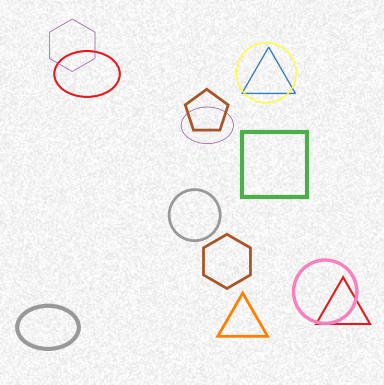[{"shape": "triangle", "thickness": 1.5, "radius": 0.4, "center": [0.891, 0.199]}, {"shape": "oval", "thickness": 1.5, "radius": 0.43, "center": [0.226, 0.808]}, {"shape": "triangle", "thickness": 1, "radius": 0.4, "center": [0.698, 0.797]}, {"shape": "square", "thickness": 3, "radius": 0.42, "center": [0.714, 0.572]}, {"shape": "hexagon", "thickness": 0.5, "radius": 0.34, "center": [0.188, 0.882]}, {"shape": "oval", "thickness": 0.5, "radius": 0.34, "center": [0.538, 0.675]}, {"shape": "triangle", "thickness": 2, "radius": 0.37, "center": [0.63, 0.164]}, {"shape": "circle", "thickness": 1, "radius": 0.39, "center": [0.692, 0.811]}, {"shape": "pentagon", "thickness": 2, "radius": 0.29, "center": [0.537, 0.709]}, {"shape": "hexagon", "thickness": 2, "radius": 0.35, "center": [0.59, 0.321]}, {"shape": "circle", "thickness": 2.5, "radius": 0.41, "center": [0.845, 0.242]}, {"shape": "oval", "thickness": 3, "radius": 0.4, "center": [0.125, 0.15]}, {"shape": "circle", "thickness": 2, "radius": 0.33, "center": [0.506, 0.441]}]